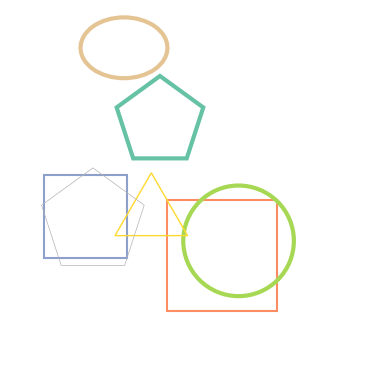[{"shape": "pentagon", "thickness": 3, "radius": 0.59, "center": [0.415, 0.684]}, {"shape": "square", "thickness": 1.5, "radius": 0.72, "center": [0.577, 0.337]}, {"shape": "square", "thickness": 1.5, "radius": 0.54, "center": [0.223, 0.438]}, {"shape": "circle", "thickness": 3, "radius": 0.72, "center": [0.62, 0.374]}, {"shape": "triangle", "thickness": 1, "radius": 0.54, "center": [0.393, 0.442]}, {"shape": "oval", "thickness": 3, "radius": 0.56, "center": [0.322, 0.876]}, {"shape": "pentagon", "thickness": 0.5, "radius": 0.7, "center": [0.241, 0.424]}]